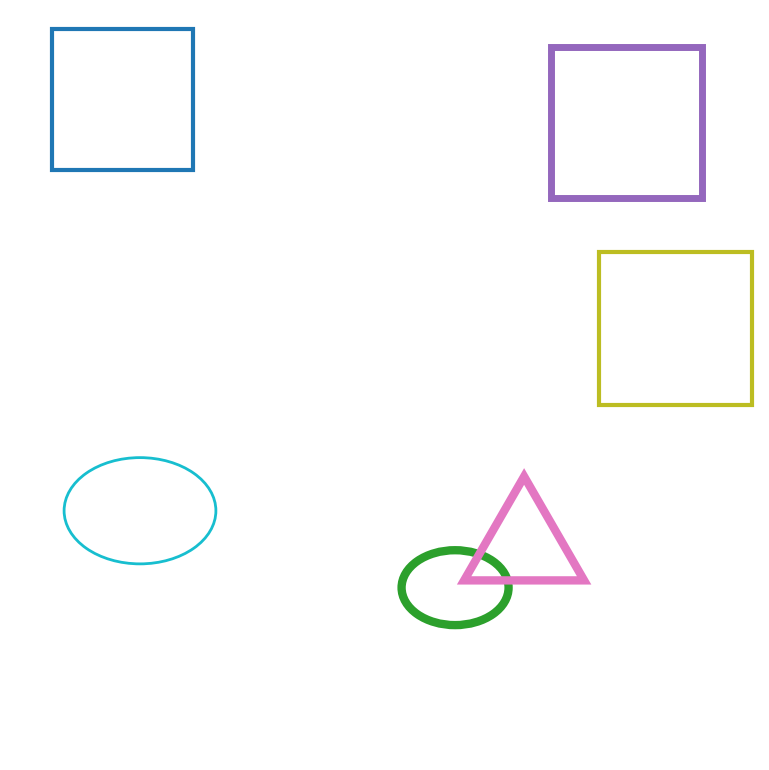[{"shape": "square", "thickness": 1.5, "radius": 0.46, "center": [0.159, 0.871]}, {"shape": "oval", "thickness": 3, "radius": 0.35, "center": [0.591, 0.237]}, {"shape": "square", "thickness": 2.5, "radius": 0.49, "center": [0.814, 0.841]}, {"shape": "triangle", "thickness": 3, "radius": 0.45, "center": [0.681, 0.291]}, {"shape": "square", "thickness": 1.5, "radius": 0.5, "center": [0.877, 0.573]}, {"shape": "oval", "thickness": 1, "radius": 0.49, "center": [0.182, 0.337]}]